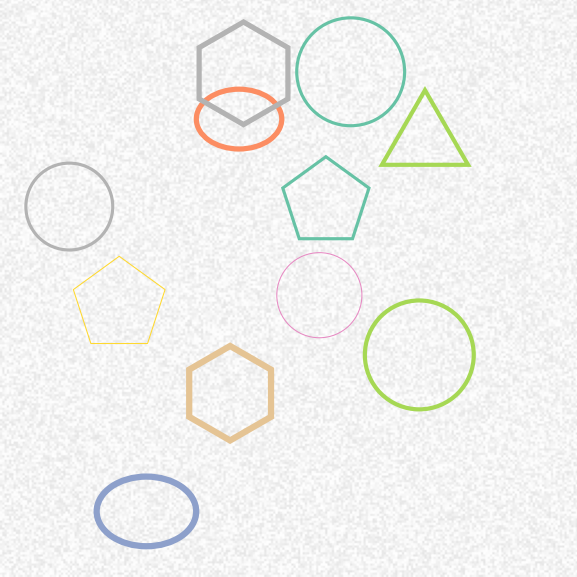[{"shape": "pentagon", "thickness": 1.5, "radius": 0.39, "center": [0.564, 0.649]}, {"shape": "circle", "thickness": 1.5, "radius": 0.47, "center": [0.607, 0.875]}, {"shape": "oval", "thickness": 2.5, "radius": 0.37, "center": [0.414, 0.793]}, {"shape": "oval", "thickness": 3, "radius": 0.43, "center": [0.254, 0.114]}, {"shape": "circle", "thickness": 0.5, "radius": 0.37, "center": [0.553, 0.488]}, {"shape": "triangle", "thickness": 2, "radius": 0.43, "center": [0.736, 0.757]}, {"shape": "circle", "thickness": 2, "radius": 0.47, "center": [0.726, 0.385]}, {"shape": "pentagon", "thickness": 0.5, "radius": 0.42, "center": [0.206, 0.472]}, {"shape": "hexagon", "thickness": 3, "radius": 0.41, "center": [0.398, 0.318]}, {"shape": "hexagon", "thickness": 2.5, "radius": 0.44, "center": [0.422, 0.872]}, {"shape": "circle", "thickness": 1.5, "radius": 0.38, "center": [0.12, 0.641]}]